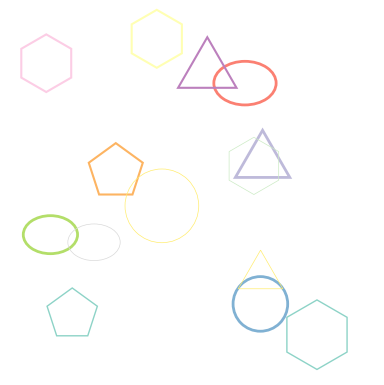[{"shape": "pentagon", "thickness": 1, "radius": 0.34, "center": [0.188, 0.183]}, {"shape": "hexagon", "thickness": 1, "radius": 0.45, "center": [0.823, 0.131]}, {"shape": "hexagon", "thickness": 1.5, "radius": 0.38, "center": [0.407, 0.899]}, {"shape": "triangle", "thickness": 2, "radius": 0.41, "center": [0.682, 0.58]}, {"shape": "oval", "thickness": 2, "radius": 0.4, "center": [0.636, 0.784]}, {"shape": "circle", "thickness": 2, "radius": 0.35, "center": [0.676, 0.211]}, {"shape": "pentagon", "thickness": 1.5, "radius": 0.37, "center": [0.301, 0.554]}, {"shape": "oval", "thickness": 2, "radius": 0.35, "center": [0.131, 0.39]}, {"shape": "hexagon", "thickness": 1.5, "radius": 0.37, "center": [0.12, 0.836]}, {"shape": "oval", "thickness": 0.5, "radius": 0.34, "center": [0.244, 0.371]}, {"shape": "triangle", "thickness": 1.5, "radius": 0.44, "center": [0.538, 0.816]}, {"shape": "hexagon", "thickness": 0.5, "radius": 0.37, "center": [0.659, 0.569]}, {"shape": "circle", "thickness": 0.5, "radius": 0.48, "center": [0.42, 0.465]}, {"shape": "triangle", "thickness": 0.5, "radius": 0.33, "center": [0.677, 0.283]}]